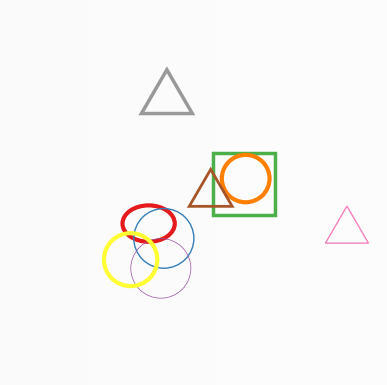[{"shape": "oval", "thickness": 3, "radius": 0.34, "center": [0.384, 0.419]}, {"shape": "circle", "thickness": 1, "radius": 0.39, "center": [0.423, 0.381]}, {"shape": "square", "thickness": 2.5, "radius": 0.4, "center": [0.63, 0.522]}, {"shape": "circle", "thickness": 0.5, "radius": 0.39, "center": [0.415, 0.303]}, {"shape": "circle", "thickness": 3, "radius": 0.31, "center": [0.634, 0.536]}, {"shape": "circle", "thickness": 3, "radius": 0.34, "center": [0.337, 0.326]}, {"shape": "triangle", "thickness": 2, "radius": 0.32, "center": [0.544, 0.496]}, {"shape": "triangle", "thickness": 1, "radius": 0.32, "center": [0.895, 0.401]}, {"shape": "triangle", "thickness": 2.5, "radius": 0.38, "center": [0.431, 0.743]}]